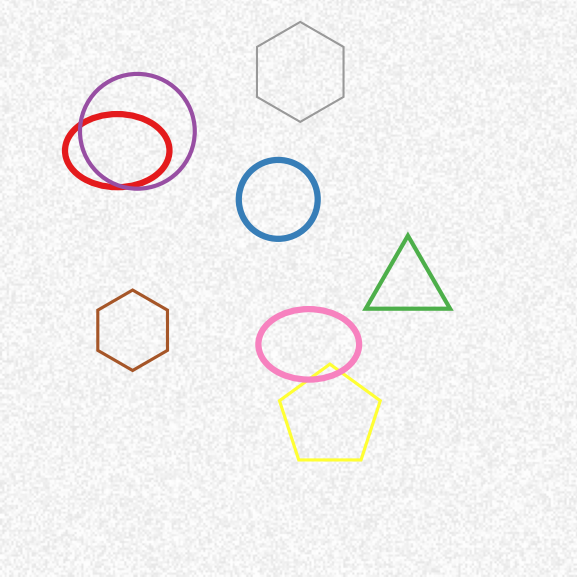[{"shape": "oval", "thickness": 3, "radius": 0.45, "center": [0.203, 0.738]}, {"shape": "circle", "thickness": 3, "radius": 0.34, "center": [0.482, 0.654]}, {"shape": "triangle", "thickness": 2, "radius": 0.42, "center": [0.706, 0.507]}, {"shape": "circle", "thickness": 2, "radius": 0.5, "center": [0.238, 0.772]}, {"shape": "pentagon", "thickness": 1.5, "radius": 0.46, "center": [0.571, 0.277]}, {"shape": "hexagon", "thickness": 1.5, "radius": 0.35, "center": [0.23, 0.427]}, {"shape": "oval", "thickness": 3, "radius": 0.44, "center": [0.535, 0.403]}, {"shape": "hexagon", "thickness": 1, "radius": 0.43, "center": [0.52, 0.875]}]